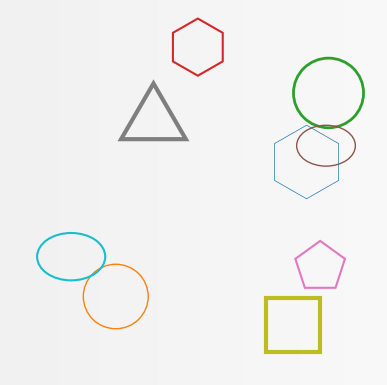[{"shape": "hexagon", "thickness": 0.5, "radius": 0.48, "center": [0.791, 0.579]}, {"shape": "circle", "thickness": 1, "radius": 0.42, "center": [0.299, 0.23]}, {"shape": "circle", "thickness": 2, "radius": 0.45, "center": [0.848, 0.759]}, {"shape": "hexagon", "thickness": 1.5, "radius": 0.37, "center": [0.511, 0.878]}, {"shape": "oval", "thickness": 1, "radius": 0.38, "center": [0.841, 0.622]}, {"shape": "pentagon", "thickness": 1.5, "radius": 0.34, "center": [0.826, 0.307]}, {"shape": "triangle", "thickness": 3, "radius": 0.48, "center": [0.396, 0.687]}, {"shape": "square", "thickness": 3, "radius": 0.35, "center": [0.757, 0.156]}, {"shape": "oval", "thickness": 1.5, "radius": 0.44, "center": [0.184, 0.333]}]